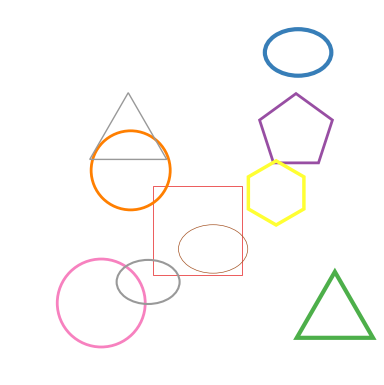[{"shape": "square", "thickness": 0.5, "radius": 0.58, "center": [0.512, 0.402]}, {"shape": "oval", "thickness": 3, "radius": 0.43, "center": [0.774, 0.864]}, {"shape": "triangle", "thickness": 3, "radius": 0.57, "center": [0.87, 0.18]}, {"shape": "pentagon", "thickness": 2, "radius": 0.5, "center": [0.769, 0.657]}, {"shape": "circle", "thickness": 2, "radius": 0.51, "center": [0.339, 0.558]}, {"shape": "hexagon", "thickness": 2.5, "radius": 0.42, "center": [0.717, 0.499]}, {"shape": "oval", "thickness": 0.5, "radius": 0.45, "center": [0.554, 0.353]}, {"shape": "circle", "thickness": 2, "radius": 0.57, "center": [0.263, 0.213]}, {"shape": "oval", "thickness": 1.5, "radius": 0.41, "center": [0.385, 0.268]}, {"shape": "triangle", "thickness": 1, "radius": 0.58, "center": [0.333, 0.644]}]